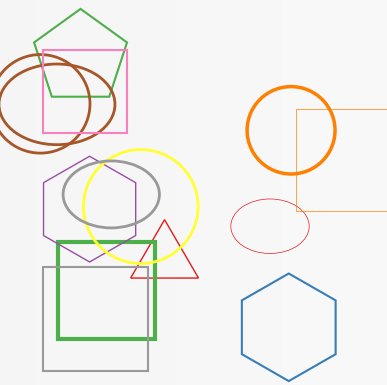[{"shape": "triangle", "thickness": 1, "radius": 0.51, "center": [0.425, 0.328]}, {"shape": "oval", "thickness": 0.5, "radius": 0.51, "center": [0.697, 0.412]}, {"shape": "hexagon", "thickness": 1.5, "radius": 0.7, "center": [0.745, 0.15]}, {"shape": "square", "thickness": 3, "radius": 0.63, "center": [0.275, 0.245]}, {"shape": "pentagon", "thickness": 1.5, "radius": 0.63, "center": [0.208, 0.851]}, {"shape": "hexagon", "thickness": 1, "radius": 0.69, "center": [0.231, 0.457]}, {"shape": "circle", "thickness": 2.5, "radius": 0.57, "center": [0.751, 0.662]}, {"shape": "square", "thickness": 0.5, "radius": 0.66, "center": [0.895, 0.584]}, {"shape": "circle", "thickness": 2, "radius": 0.74, "center": [0.363, 0.464]}, {"shape": "oval", "thickness": 2, "radius": 0.75, "center": [0.147, 0.729]}, {"shape": "circle", "thickness": 2, "radius": 0.64, "center": [0.104, 0.73]}, {"shape": "square", "thickness": 1.5, "radius": 0.54, "center": [0.218, 0.763]}, {"shape": "square", "thickness": 1.5, "radius": 0.68, "center": [0.248, 0.172]}, {"shape": "oval", "thickness": 2, "radius": 0.62, "center": [0.287, 0.495]}]